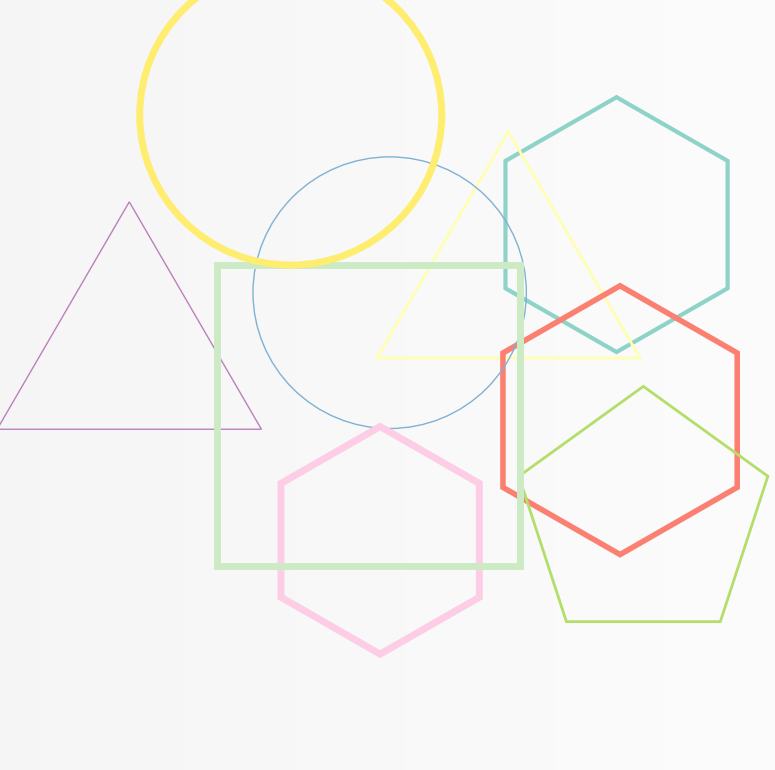[{"shape": "hexagon", "thickness": 1.5, "radius": 0.83, "center": [0.796, 0.708]}, {"shape": "triangle", "thickness": 1, "radius": 0.98, "center": [0.656, 0.633]}, {"shape": "hexagon", "thickness": 2, "radius": 0.87, "center": [0.8, 0.454]}, {"shape": "circle", "thickness": 0.5, "radius": 0.88, "center": [0.503, 0.62]}, {"shape": "pentagon", "thickness": 1, "radius": 0.84, "center": [0.83, 0.329]}, {"shape": "hexagon", "thickness": 2.5, "radius": 0.74, "center": [0.491, 0.298]}, {"shape": "triangle", "thickness": 0.5, "radius": 0.98, "center": [0.167, 0.541]}, {"shape": "square", "thickness": 2.5, "radius": 0.98, "center": [0.476, 0.46]}, {"shape": "circle", "thickness": 2.5, "radius": 0.97, "center": [0.375, 0.851]}]